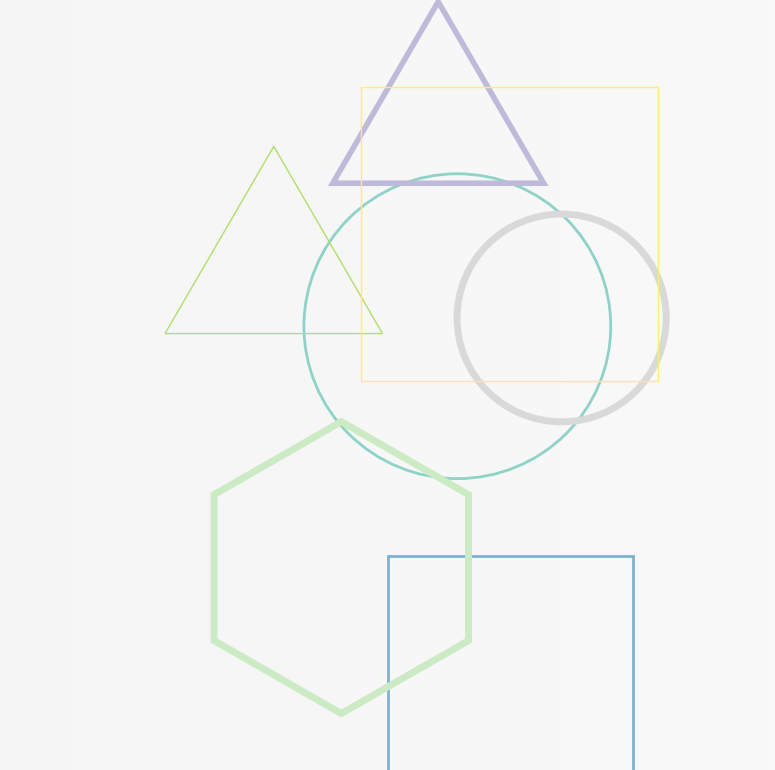[{"shape": "circle", "thickness": 1, "radius": 0.99, "center": [0.59, 0.576]}, {"shape": "triangle", "thickness": 2, "radius": 0.79, "center": [0.565, 0.841]}, {"shape": "square", "thickness": 1, "radius": 0.79, "center": [0.658, 0.12]}, {"shape": "triangle", "thickness": 0.5, "radius": 0.81, "center": [0.353, 0.648]}, {"shape": "circle", "thickness": 2.5, "radius": 0.67, "center": [0.725, 0.587]}, {"shape": "hexagon", "thickness": 2.5, "radius": 0.95, "center": [0.44, 0.263]}, {"shape": "square", "thickness": 0.5, "radius": 0.96, "center": [0.657, 0.696]}]